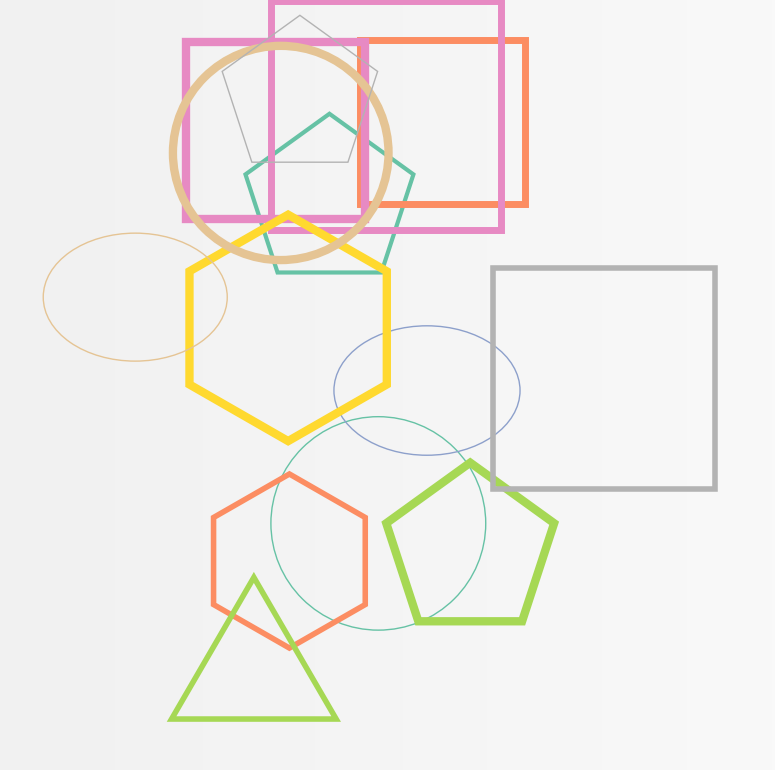[{"shape": "circle", "thickness": 0.5, "radius": 0.69, "center": [0.488, 0.32]}, {"shape": "pentagon", "thickness": 1.5, "radius": 0.57, "center": [0.425, 0.738]}, {"shape": "hexagon", "thickness": 2, "radius": 0.57, "center": [0.373, 0.271]}, {"shape": "square", "thickness": 2.5, "radius": 0.53, "center": [0.571, 0.841]}, {"shape": "oval", "thickness": 0.5, "radius": 0.6, "center": [0.551, 0.493]}, {"shape": "square", "thickness": 3, "radius": 0.58, "center": [0.356, 0.831]}, {"shape": "square", "thickness": 2.5, "radius": 0.74, "center": [0.498, 0.85]}, {"shape": "pentagon", "thickness": 3, "radius": 0.57, "center": [0.607, 0.285]}, {"shape": "triangle", "thickness": 2, "radius": 0.61, "center": [0.328, 0.127]}, {"shape": "hexagon", "thickness": 3, "radius": 0.74, "center": [0.372, 0.574]}, {"shape": "circle", "thickness": 3, "radius": 0.7, "center": [0.362, 0.801]}, {"shape": "oval", "thickness": 0.5, "radius": 0.59, "center": [0.175, 0.614]}, {"shape": "square", "thickness": 2, "radius": 0.72, "center": [0.78, 0.508]}, {"shape": "pentagon", "thickness": 0.5, "radius": 0.53, "center": [0.387, 0.875]}]